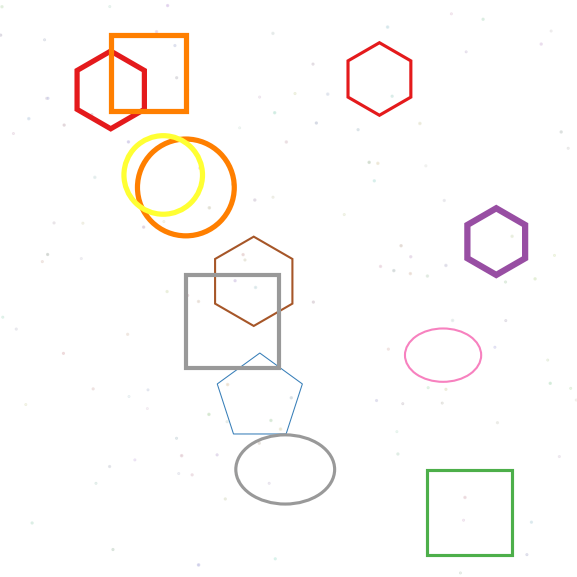[{"shape": "hexagon", "thickness": 2.5, "radius": 0.34, "center": [0.192, 0.843]}, {"shape": "hexagon", "thickness": 1.5, "radius": 0.31, "center": [0.657, 0.862]}, {"shape": "pentagon", "thickness": 0.5, "radius": 0.39, "center": [0.45, 0.31]}, {"shape": "square", "thickness": 1.5, "radius": 0.37, "center": [0.813, 0.112]}, {"shape": "hexagon", "thickness": 3, "radius": 0.29, "center": [0.859, 0.581]}, {"shape": "square", "thickness": 2.5, "radius": 0.33, "center": [0.258, 0.873]}, {"shape": "circle", "thickness": 2.5, "radius": 0.42, "center": [0.322, 0.675]}, {"shape": "circle", "thickness": 2.5, "radius": 0.34, "center": [0.283, 0.696]}, {"shape": "hexagon", "thickness": 1, "radius": 0.39, "center": [0.439, 0.512]}, {"shape": "oval", "thickness": 1, "radius": 0.33, "center": [0.767, 0.384]}, {"shape": "square", "thickness": 2, "radius": 0.4, "center": [0.403, 0.442]}, {"shape": "oval", "thickness": 1.5, "radius": 0.43, "center": [0.494, 0.186]}]